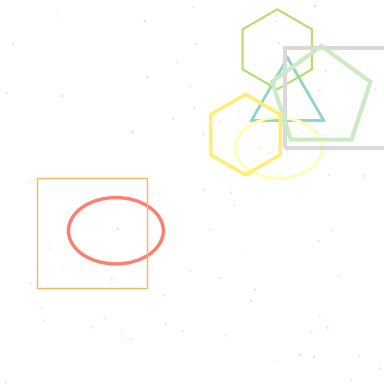[{"shape": "triangle", "thickness": 2, "radius": 0.54, "center": [0.747, 0.741]}, {"shape": "oval", "thickness": 2, "radius": 0.56, "center": [0.724, 0.616]}, {"shape": "oval", "thickness": 2.5, "radius": 0.62, "center": [0.301, 0.401]}, {"shape": "square", "thickness": 1, "radius": 0.72, "center": [0.24, 0.395]}, {"shape": "hexagon", "thickness": 1.5, "radius": 0.52, "center": [0.72, 0.872]}, {"shape": "square", "thickness": 3, "radius": 0.65, "center": [0.871, 0.745]}, {"shape": "pentagon", "thickness": 3, "radius": 0.67, "center": [0.834, 0.746]}, {"shape": "hexagon", "thickness": 2.5, "radius": 0.52, "center": [0.638, 0.65]}]